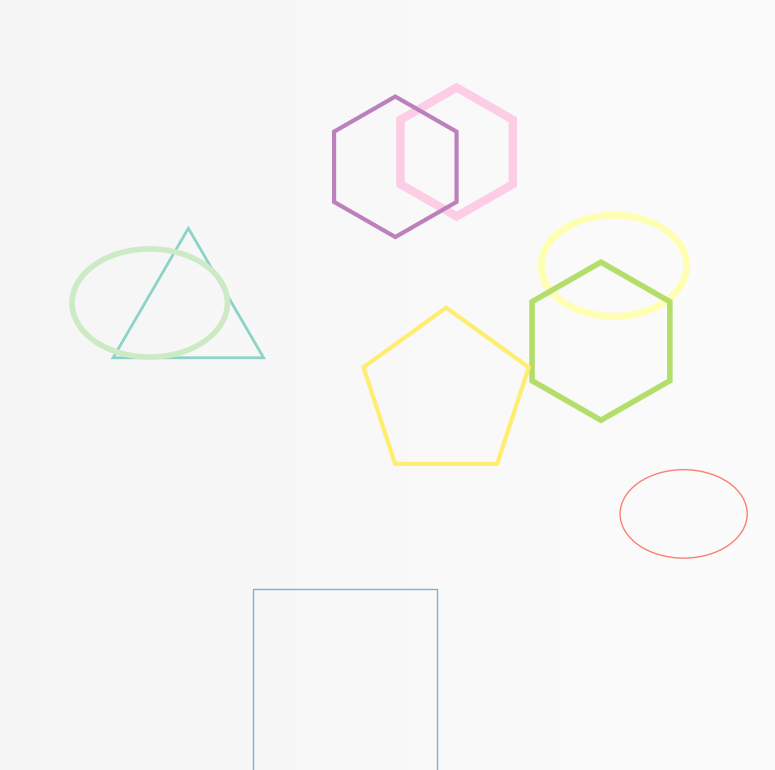[{"shape": "triangle", "thickness": 1, "radius": 0.56, "center": [0.243, 0.591]}, {"shape": "oval", "thickness": 2.5, "radius": 0.47, "center": [0.792, 0.655]}, {"shape": "oval", "thickness": 0.5, "radius": 0.41, "center": [0.882, 0.333]}, {"shape": "square", "thickness": 0.5, "radius": 0.59, "center": [0.445, 0.117]}, {"shape": "hexagon", "thickness": 2, "radius": 0.51, "center": [0.775, 0.557]}, {"shape": "hexagon", "thickness": 3, "radius": 0.42, "center": [0.589, 0.803]}, {"shape": "hexagon", "thickness": 1.5, "radius": 0.46, "center": [0.51, 0.783]}, {"shape": "oval", "thickness": 2, "radius": 0.5, "center": [0.193, 0.607]}, {"shape": "pentagon", "thickness": 1.5, "radius": 0.56, "center": [0.576, 0.488]}]